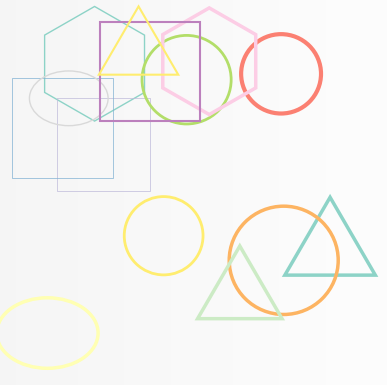[{"shape": "triangle", "thickness": 2.5, "radius": 0.67, "center": [0.852, 0.353]}, {"shape": "hexagon", "thickness": 1, "radius": 0.74, "center": [0.244, 0.834]}, {"shape": "oval", "thickness": 2.5, "radius": 0.65, "center": [0.122, 0.135]}, {"shape": "square", "thickness": 0.5, "radius": 0.6, "center": [0.267, 0.625]}, {"shape": "circle", "thickness": 3, "radius": 0.52, "center": [0.725, 0.808]}, {"shape": "square", "thickness": 0.5, "radius": 0.65, "center": [0.161, 0.667]}, {"shape": "circle", "thickness": 2.5, "radius": 0.7, "center": [0.732, 0.324]}, {"shape": "circle", "thickness": 2, "radius": 0.58, "center": [0.482, 0.793]}, {"shape": "hexagon", "thickness": 2.5, "radius": 0.69, "center": [0.54, 0.841]}, {"shape": "oval", "thickness": 1, "radius": 0.51, "center": [0.177, 0.745]}, {"shape": "square", "thickness": 1.5, "radius": 0.64, "center": [0.387, 0.815]}, {"shape": "triangle", "thickness": 2.5, "radius": 0.63, "center": [0.619, 0.235]}, {"shape": "triangle", "thickness": 1.5, "radius": 0.59, "center": [0.358, 0.865]}, {"shape": "circle", "thickness": 2, "radius": 0.51, "center": [0.422, 0.388]}]